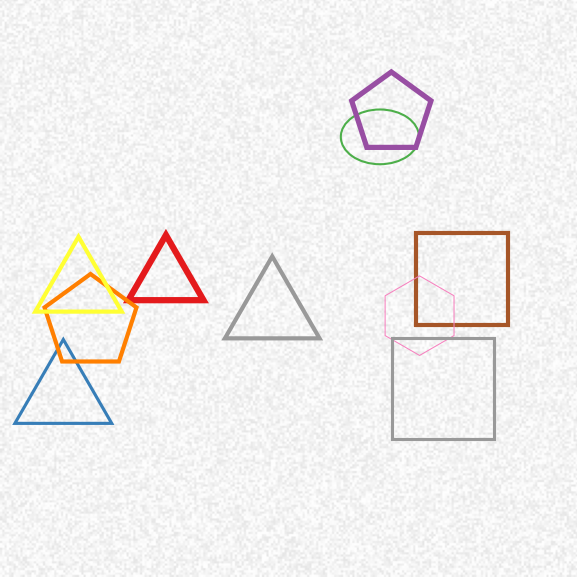[{"shape": "triangle", "thickness": 3, "radius": 0.38, "center": [0.287, 0.517]}, {"shape": "triangle", "thickness": 1.5, "radius": 0.48, "center": [0.11, 0.314]}, {"shape": "oval", "thickness": 1, "radius": 0.34, "center": [0.658, 0.762]}, {"shape": "pentagon", "thickness": 2.5, "radius": 0.36, "center": [0.678, 0.802]}, {"shape": "pentagon", "thickness": 2, "radius": 0.42, "center": [0.157, 0.441]}, {"shape": "triangle", "thickness": 2, "radius": 0.43, "center": [0.136, 0.503]}, {"shape": "square", "thickness": 2, "radius": 0.4, "center": [0.8, 0.516]}, {"shape": "hexagon", "thickness": 0.5, "radius": 0.34, "center": [0.727, 0.453]}, {"shape": "triangle", "thickness": 2, "radius": 0.47, "center": [0.471, 0.461]}, {"shape": "square", "thickness": 1.5, "radius": 0.44, "center": [0.767, 0.327]}]